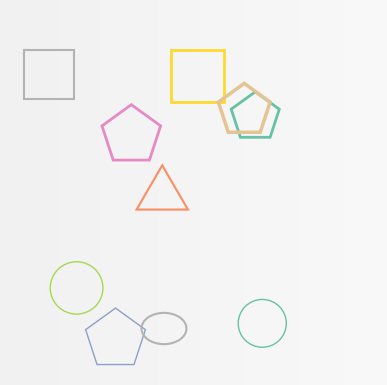[{"shape": "pentagon", "thickness": 2, "radius": 0.33, "center": [0.659, 0.696]}, {"shape": "circle", "thickness": 1, "radius": 0.31, "center": [0.677, 0.16]}, {"shape": "triangle", "thickness": 1.5, "radius": 0.38, "center": [0.419, 0.494]}, {"shape": "pentagon", "thickness": 1, "radius": 0.41, "center": [0.298, 0.119]}, {"shape": "pentagon", "thickness": 2, "radius": 0.4, "center": [0.339, 0.649]}, {"shape": "circle", "thickness": 1, "radius": 0.34, "center": [0.198, 0.252]}, {"shape": "square", "thickness": 2, "radius": 0.34, "center": [0.509, 0.802]}, {"shape": "pentagon", "thickness": 2.5, "radius": 0.35, "center": [0.63, 0.713]}, {"shape": "square", "thickness": 1.5, "radius": 0.32, "center": [0.127, 0.807]}, {"shape": "oval", "thickness": 1.5, "radius": 0.29, "center": [0.423, 0.147]}]